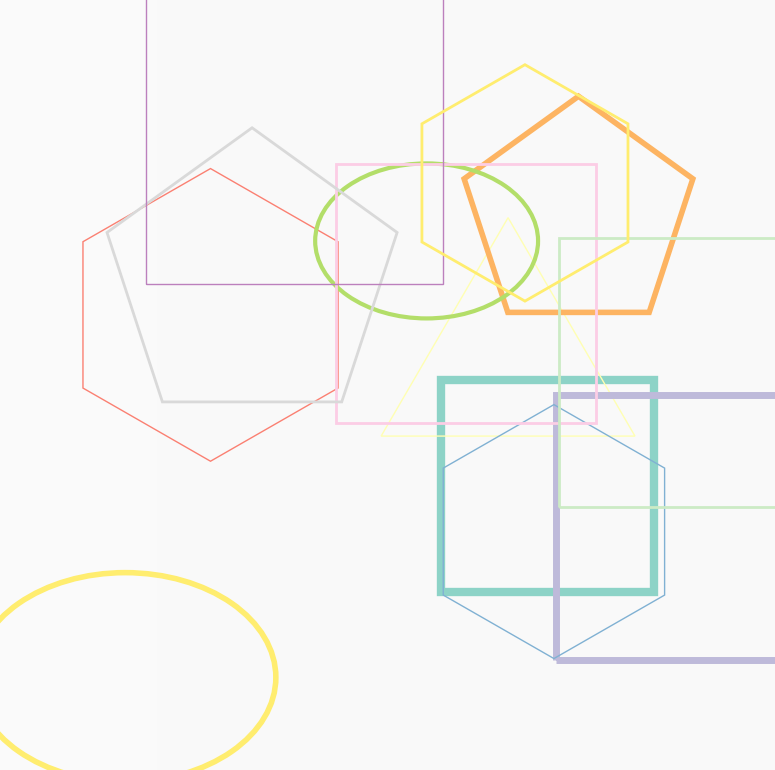[{"shape": "square", "thickness": 3, "radius": 0.69, "center": [0.707, 0.369]}, {"shape": "triangle", "thickness": 0.5, "radius": 0.95, "center": [0.656, 0.528]}, {"shape": "square", "thickness": 2.5, "radius": 0.86, "center": [0.889, 0.315]}, {"shape": "hexagon", "thickness": 0.5, "radius": 0.95, "center": [0.272, 0.591]}, {"shape": "hexagon", "thickness": 0.5, "radius": 0.82, "center": [0.715, 0.31]}, {"shape": "pentagon", "thickness": 2, "radius": 0.78, "center": [0.746, 0.72]}, {"shape": "oval", "thickness": 1.5, "radius": 0.72, "center": [0.55, 0.687]}, {"shape": "square", "thickness": 1, "radius": 0.84, "center": [0.601, 0.618]}, {"shape": "pentagon", "thickness": 1, "radius": 0.98, "center": [0.325, 0.637]}, {"shape": "square", "thickness": 0.5, "radius": 0.96, "center": [0.381, 0.823]}, {"shape": "square", "thickness": 1, "radius": 0.87, "center": [0.896, 0.517]}, {"shape": "hexagon", "thickness": 1, "radius": 0.77, "center": [0.677, 0.762]}, {"shape": "oval", "thickness": 2, "radius": 0.97, "center": [0.162, 0.12]}]